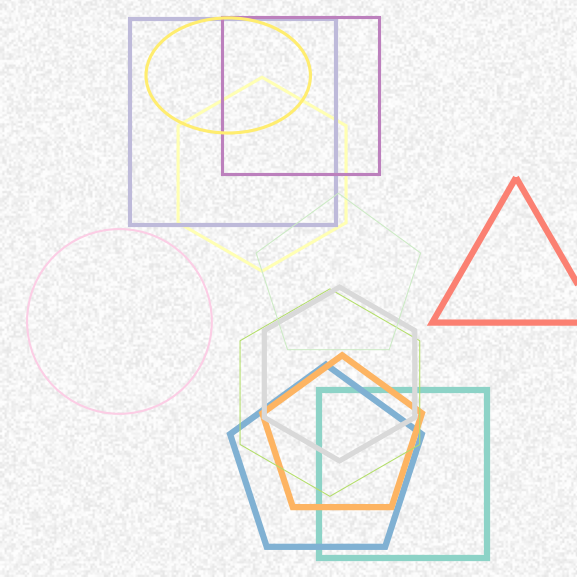[{"shape": "square", "thickness": 3, "radius": 0.73, "center": [0.698, 0.178]}, {"shape": "hexagon", "thickness": 1.5, "radius": 0.84, "center": [0.454, 0.697]}, {"shape": "square", "thickness": 2, "radius": 0.89, "center": [0.404, 0.789]}, {"shape": "triangle", "thickness": 3, "radius": 0.84, "center": [0.894, 0.524]}, {"shape": "pentagon", "thickness": 3, "radius": 0.87, "center": [0.564, 0.193]}, {"shape": "pentagon", "thickness": 3, "radius": 0.73, "center": [0.592, 0.239]}, {"shape": "hexagon", "thickness": 0.5, "radius": 0.9, "center": [0.571, 0.319]}, {"shape": "circle", "thickness": 1, "radius": 0.8, "center": [0.207, 0.443]}, {"shape": "hexagon", "thickness": 2.5, "radius": 0.75, "center": [0.588, 0.352]}, {"shape": "square", "thickness": 1.5, "radius": 0.68, "center": [0.52, 0.834]}, {"shape": "pentagon", "thickness": 0.5, "radius": 0.75, "center": [0.586, 0.515]}, {"shape": "oval", "thickness": 1.5, "radius": 0.71, "center": [0.395, 0.868]}]